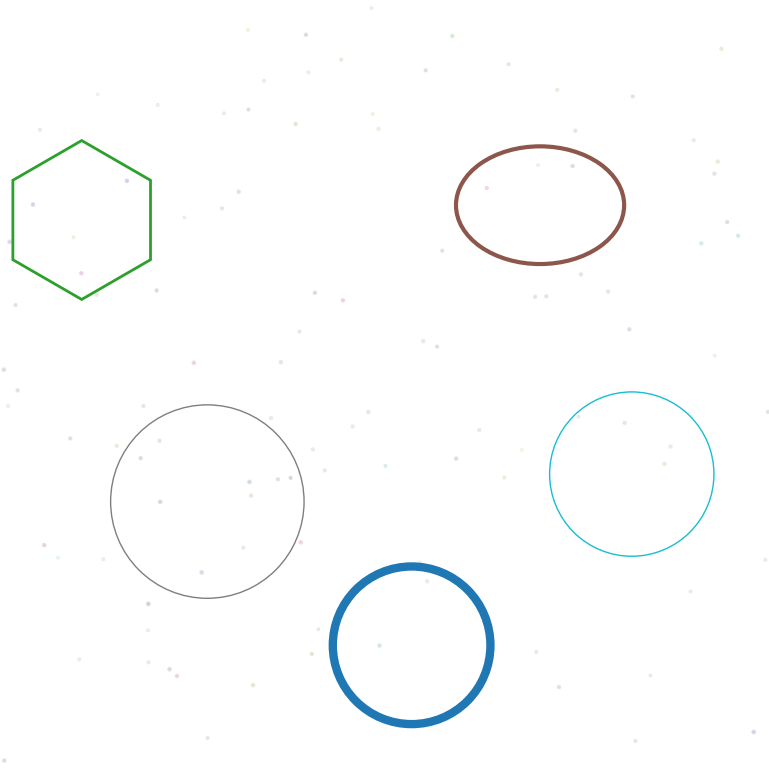[{"shape": "circle", "thickness": 3, "radius": 0.51, "center": [0.535, 0.162]}, {"shape": "hexagon", "thickness": 1, "radius": 0.52, "center": [0.106, 0.714]}, {"shape": "oval", "thickness": 1.5, "radius": 0.55, "center": [0.701, 0.734]}, {"shape": "circle", "thickness": 0.5, "radius": 0.63, "center": [0.269, 0.349]}, {"shape": "circle", "thickness": 0.5, "radius": 0.53, "center": [0.82, 0.384]}]